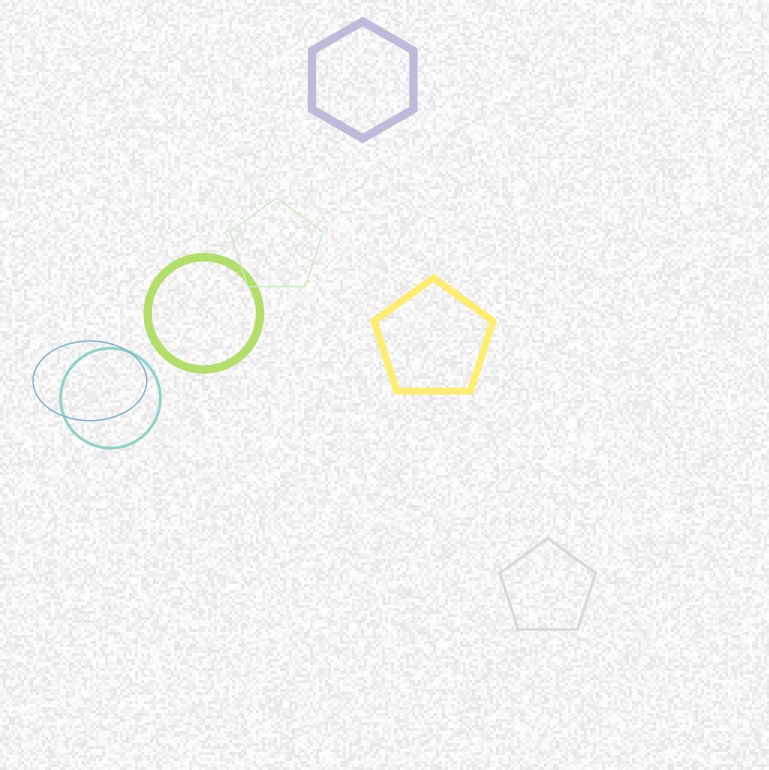[{"shape": "circle", "thickness": 1, "radius": 0.32, "center": [0.143, 0.483]}, {"shape": "hexagon", "thickness": 3, "radius": 0.38, "center": [0.471, 0.896]}, {"shape": "oval", "thickness": 0.5, "radius": 0.37, "center": [0.117, 0.505]}, {"shape": "circle", "thickness": 3, "radius": 0.36, "center": [0.265, 0.593]}, {"shape": "pentagon", "thickness": 1, "radius": 0.33, "center": [0.711, 0.235]}, {"shape": "pentagon", "thickness": 0.5, "radius": 0.32, "center": [0.359, 0.679]}, {"shape": "pentagon", "thickness": 2.5, "radius": 0.41, "center": [0.563, 0.558]}]